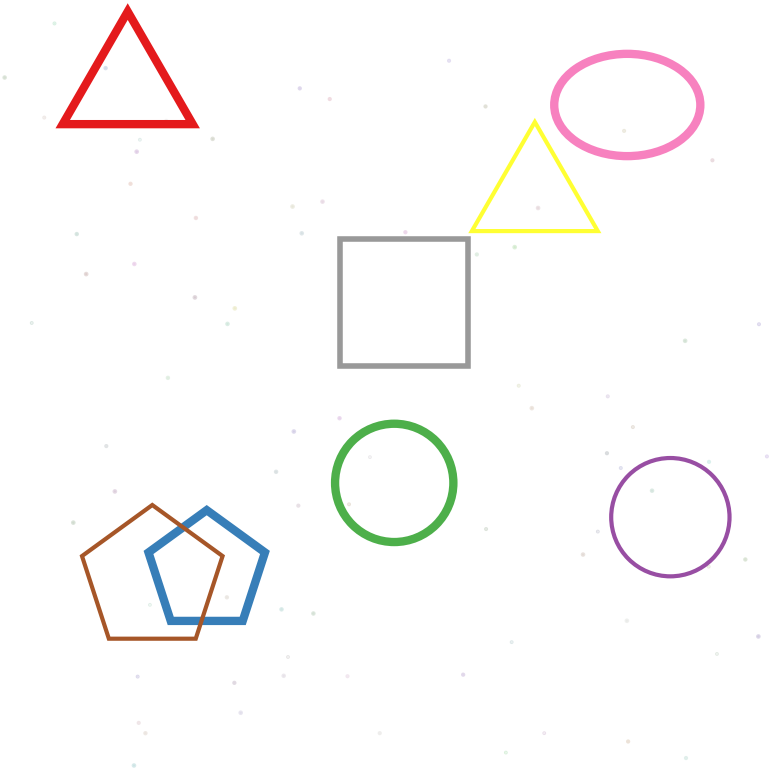[{"shape": "triangle", "thickness": 3, "radius": 0.49, "center": [0.166, 0.887]}, {"shape": "pentagon", "thickness": 3, "radius": 0.4, "center": [0.268, 0.258]}, {"shape": "circle", "thickness": 3, "radius": 0.38, "center": [0.512, 0.373]}, {"shape": "circle", "thickness": 1.5, "radius": 0.38, "center": [0.871, 0.328]}, {"shape": "triangle", "thickness": 1.5, "radius": 0.47, "center": [0.695, 0.747]}, {"shape": "pentagon", "thickness": 1.5, "radius": 0.48, "center": [0.198, 0.248]}, {"shape": "oval", "thickness": 3, "radius": 0.47, "center": [0.815, 0.864]}, {"shape": "square", "thickness": 2, "radius": 0.41, "center": [0.525, 0.607]}]